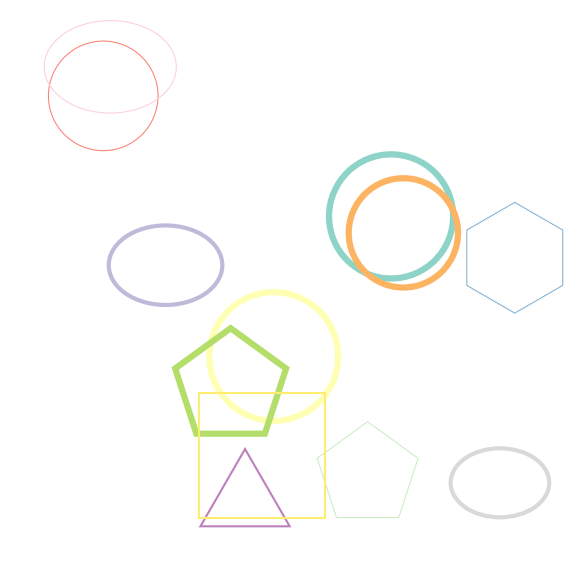[{"shape": "circle", "thickness": 3, "radius": 0.54, "center": [0.677, 0.624]}, {"shape": "circle", "thickness": 3, "radius": 0.56, "center": [0.474, 0.382]}, {"shape": "oval", "thickness": 2, "radius": 0.49, "center": [0.287, 0.54]}, {"shape": "circle", "thickness": 0.5, "radius": 0.47, "center": [0.179, 0.833]}, {"shape": "hexagon", "thickness": 0.5, "radius": 0.48, "center": [0.891, 0.553]}, {"shape": "circle", "thickness": 3, "radius": 0.47, "center": [0.698, 0.596]}, {"shape": "pentagon", "thickness": 3, "radius": 0.5, "center": [0.399, 0.33]}, {"shape": "oval", "thickness": 0.5, "radius": 0.57, "center": [0.191, 0.883]}, {"shape": "oval", "thickness": 2, "radius": 0.43, "center": [0.866, 0.163]}, {"shape": "triangle", "thickness": 1, "radius": 0.45, "center": [0.424, 0.132]}, {"shape": "pentagon", "thickness": 0.5, "radius": 0.46, "center": [0.637, 0.177]}, {"shape": "square", "thickness": 1, "radius": 0.54, "center": [0.454, 0.21]}]